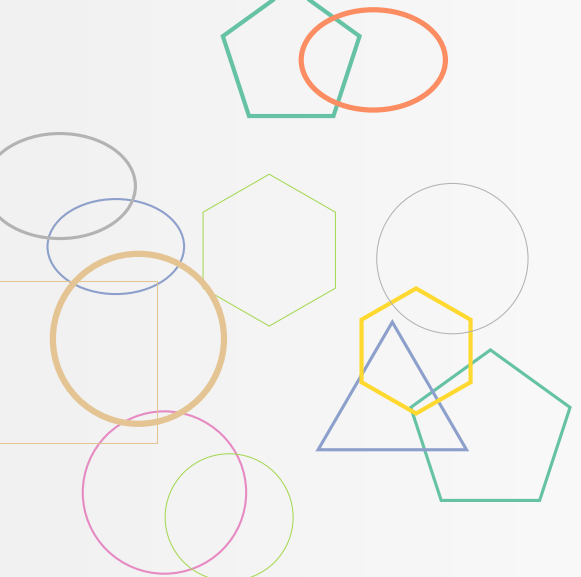[{"shape": "pentagon", "thickness": 2, "radius": 0.62, "center": [0.501, 0.898]}, {"shape": "pentagon", "thickness": 1.5, "radius": 0.72, "center": [0.844, 0.249]}, {"shape": "oval", "thickness": 2.5, "radius": 0.62, "center": [0.642, 0.895]}, {"shape": "oval", "thickness": 1, "radius": 0.59, "center": [0.199, 0.572]}, {"shape": "triangle", "thickness": 1.5, "radius": 0.74, "center": [0.675, 0.294]}, {"shape": "circle", "thickness": 1, "radius": 0.7, "center": [0.283, 0.146]}, {"shape": "circle", "thickness": 0.5, "radius": 0.55, "center": [0.394, 0.103]}, {"shape": "hexagon", "thickness": 0.5, "radius": 0.66, "center": [0.463, 0.566]}, {"shape": "hexagon", "thickness": 2, "radius": 0.54, "center": [0.716, 0.391]}, {"shape": "circle", "thickness": 3, "radius": 0.74, "center": [0.238, 0.412]}, {"shape": "square", "thickness": 0.5, "radius": 0.7, "center": [0.129, 0.372]}, {"shape": "oval", "thickness": 1.5, "radius": 0.65, "center": [0.103, 0.677]}, {"shape": "circle", "thickness": 0.5, "radius": 0.65, "center": [0.778, 0.551]}]